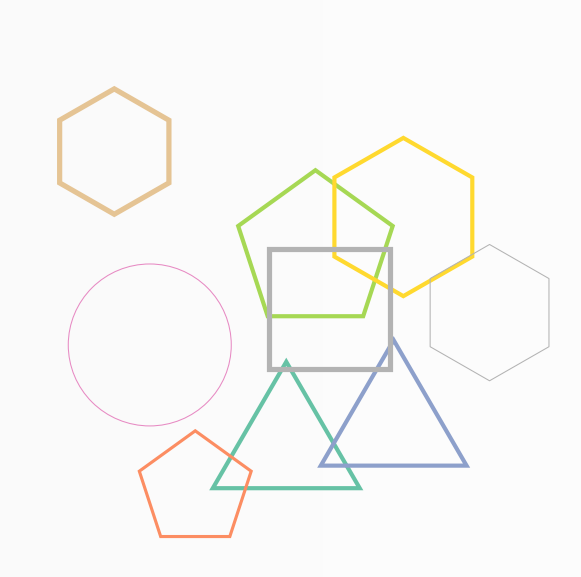[{"shape": "triangle", "thickness": 2, "radius": 0.73, "center": [0.492, 0.227]}, {"shape": "pentagon", "thickness": 1.5, "radius": 0.51, "center": [0.336, 0.152]}, {"shape": "triangle", "thickness": 2, "radius": 0.72, "center": [0.677, 0.265]}, {"shape": "circle", "thickness": 0.5, "radius": 0.7, "center": [0.258, 0.402]}, {"shape": "pentagon", "thickness": 2, "radius": 0.7, "center": [0.543, 0.565]}, {"shape": "hexagon", "thickness": 2, "radius": 0.68, "center": [0.694, 0.623]}, {"shape": "hexagon", "thickness": 2.5, "radius": 0.54, "center": [0.197, 0.737]}, {"shape": "square", "thickness": 2.5, "radius": 0.52, "center": [0.567, 0.464]}, {"shape": "hexagon", "thickness": 0.5, "radius": 0.59, "center": [0.842, 0.458]}]